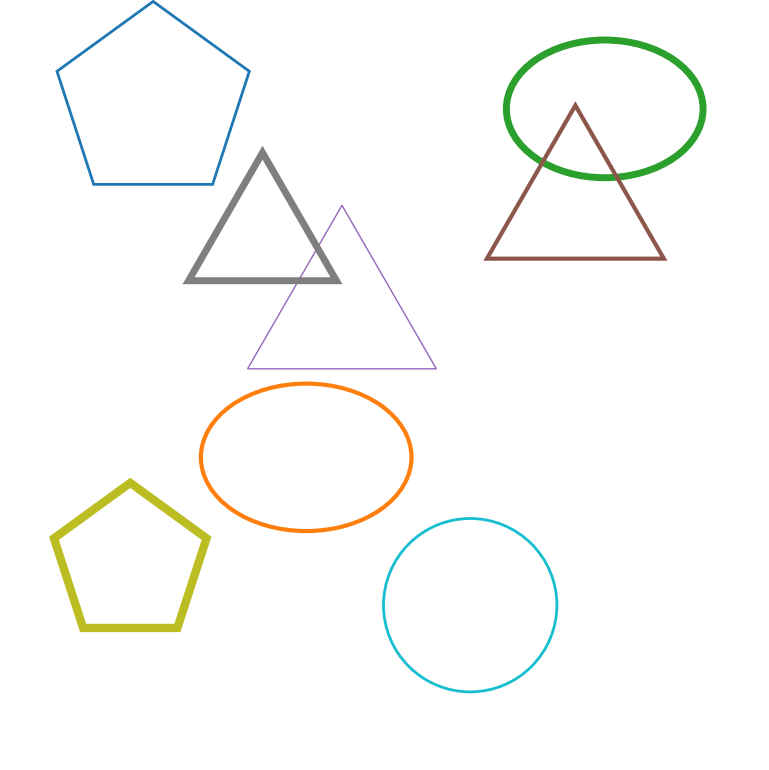[{"shape": "pentagon", "thickness": 1, "radius": 0.66, "center": [0.199, 0.867]}, {"shape": "oval", "thickness": 1.5, "radius": 0.68, "center": [0.398, 0.406]}, {"shape": "oval", "thickness": 2.5, "radius": 0.64, "center": [0.785, 0.859]}, {"shape": "triangle", "thickness": 0.5, "radius": 0.71, "center": [0.444, 0.592]}, {"shape": "triangle", "thickness": 1.5, "radius": 0.66, "center": [0.747, 0.73]}, {"shape": "triangle", "thickness": 2.5, "radius": 0.55, "center": [0.341, 0.691]}, {"shape": "pentagon", "thickness": 3, "radius": 0.52, "center": [0.169, 0.269]}, {"shape": "circle", "thickness": 1, "radius": 0.56, "center": [0.611, 0.214]}]